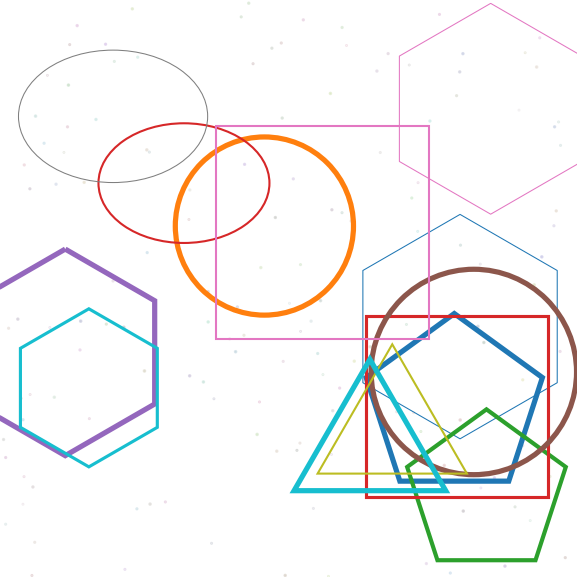[{"shape": "hexagon", "thickness": 0.5, "radius": 0.97, "center": [0.797, 0.434]}, {"shape": "pentagon", "thickness": 2.5, "radius": 0.8, "center": [0.787, 0.296]}, {"shape": "circle", "thickness": 2.5, "radius": 0.77, "center": [0.458, 0.608]}, {"shape": "pentagon", "thickness": 2, "radius": 0.72, "center": [0.842, 0.146]}, {"shape": "square", "thickness": 1.5, "radius": 0.78, "center": [0.791, 0.295]}, {"shape": "oval", "thickness": 1, "radius": 0.74, "center": [0.319, 0.682]}, {"shape": "hexagon", "thickness": 2.5, "radius": 0.89, "center": [0.113, 0.389]}, {"shape": "circle", "thickness": 2.5, "radius": 0.89, "center": [0.821, 0.355]}, {"shape": "hexagon", "thickness": 0.5, "radius": 0.91, "center": [0.85, 0.811]}, {"shape": "square", "thickness": 1, "radius": 0.92, "center": [0.558, 0.597]}, {"shape": "oval", "thickness": 0.5, "radius": 0.82, "center": [0.196, 0.798]}, {"shape": "triangle", "thickness": 1, "radius": 0.75, "center": [0.679, 0.254]}, {"shape": "triangle", "thickness": 2.5, "radius": 0.76, "center": [0.64, 0.225]}, {"shape": "hexagon", "thickness": 1.5, "radius": 0.68, "center": [0.154, 0.328]}]